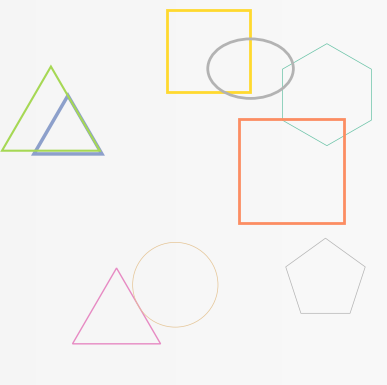[{"shape": "hexagon", "thickness": 0.5, "radius": 0.66, "center": [0.844, 0.754]}, {"shape": "square", "thickness": 2, "radius": 0.68, "center": [0.752, 0.556]}, {"shape": "triangle", "thickness": 2.5, "radius": 0.51, "center": [0.175, 0.651]}, {"shape": "triangle", "thickness": 1, "radius": 0.66, "center": [0.301, 0.173]}, {"shape": "triangle", "thickness": 1.5, "radius": 0.73, "center": [0.131, 0.681]}, {"shape": "square", "thickness": 2, "radius": 0.53, "center": [0.538, 0.867]}, {"shape": "circle", "thickness": 0.5, "radius": 0.55, "center": [0.452, 0.26]}, {"shape": "pentagon", "thickness": 0.5, "radius": 0.54, "center": [0.84, 0.273]}, {"shape": "oval", "thickness": 2, "radius": 0.55, "center": [0.647, 0.822]}]